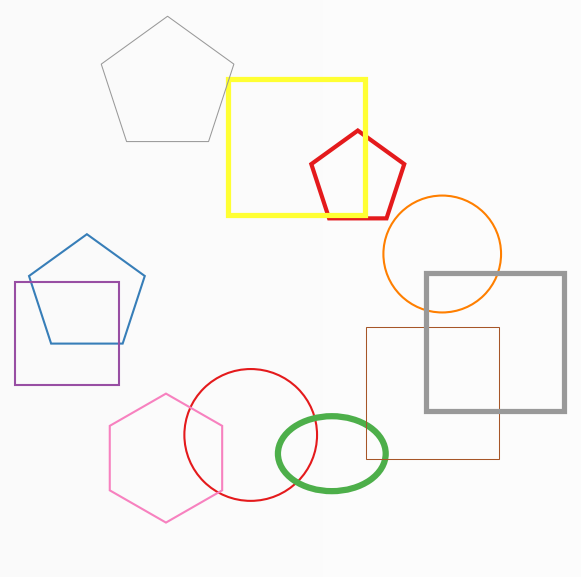[{"shape": "pentagon", "thickness": 2, "radius": 0.42, "center": [0.616, 0.689]}, {"shape": "circle", "thickness": 1, "radius": 0.57, "center": [0.431, 0.246]}, {"shape": "pentagon", "thickness": 1, "radius": 0.52, "center": [0.149, 0.489]}, {"shape": "oval", "thickness": 3, "radius": 0.46, "center": [0.571, 0.214]}, {"shape": "square", "thickness": 1, "radius": 0.45, "center": [0.115, 0.422]}, {"shape": "circle", "thickness": 1, "radius": 0.51, "center": [0.761, 0.559]}, {"shape": "square", "thickness": 2.5, "radius": 0.59, "center": [0.51, 0.745]}, {"shape": "square", "thickness": 0.5, "radius": 0.57, "center": [0.744, 0.318]}, {"shape": "hexagon", "thickness": 1, "radius": 0.56, "center": [0.286, 0.206]}, {"shape": "square", "thickness": 2.5, "radius": 0.59, "center": [0.851, 0.407]}, {"shape": "pentagon", "thickness": 0.5, "radius": 0.6, "center": [0.288, 0.851]}]